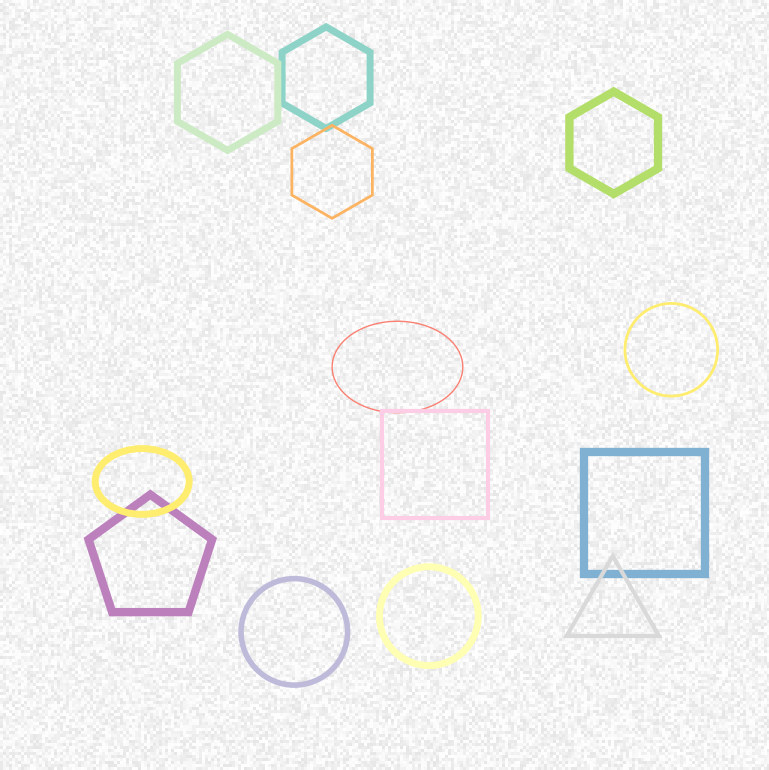[{"shape": "hexagon", "thickness": 2.5, "radius": 0.33, "center": [0.424, 0.899]}, {"shape": "circle", "thickness": 2.5, "radius": 0.32, "center": [0.557, 0.2]}, {"shape": "circle", "thickness": 2, "radius": 0.35, "center": [0.382, 0.179]}, {"shape": "oval", "thickness": 0.5, "radius": 0.42, "center": [0.516, 0.523]}, {"shape": "square", "thickness": 3, "radius": 0.4, "center": [0.837, 0.334]}, {"shape": "hexagon", "thickness": 1, "radius": 0.3, "center": [0.431, 0.777]}, {"shape": "hexagon", "thickness": 3, "radius": 0.33, "center": [0.797, 0.815]}, {"shape": "square", "thickness": 1.5, "radius": 0.35, "center": [0.565, 0.397]}, {"shape": "triangle", "thickness": 1.5, "radius": 0.35, "center": [0.796, 0.209]}, {"shape": "pentagon", "thickness": 3, "radius": 0.42, "center": [0.195, 0.273]}, {"shape": "hexagon", "thickness": 2.5, "radius": 0.38, "center": [0.296, 0.88]}, {"shape": "oval", "thickness": 2.5, "radius": 0.31, "center": [0.185, 0.375]}, {"shape": "circle", "thickness": 1, "radius": 0.3, "center": [0.872, 0.546]}]